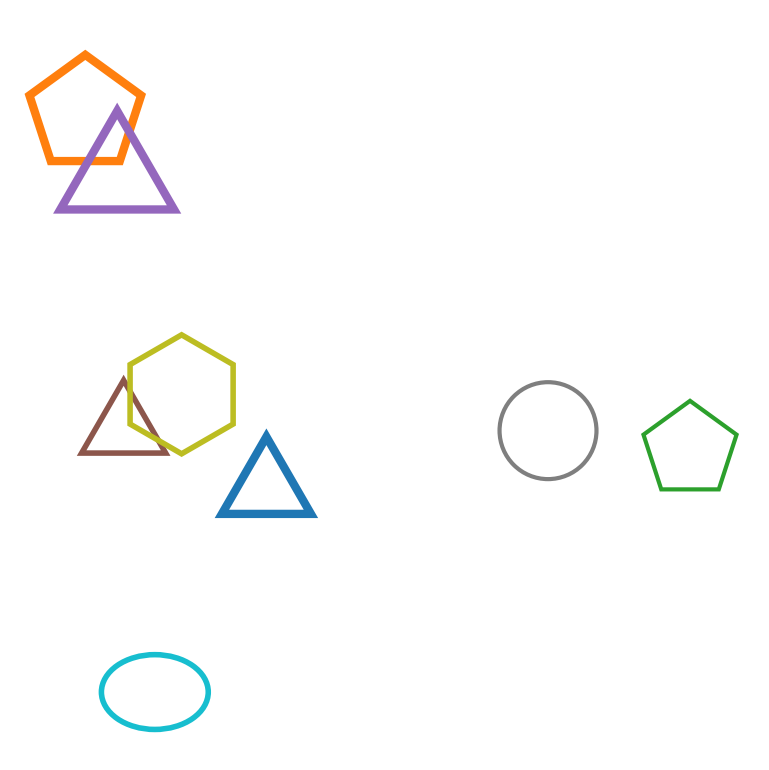[{"shape": "triangle", "thickness": 3, "radius": 0.33, "center": [0.346, 0.366]}, {"shape": "pentagon", "thickness": 3, "radius": 0.38, "center": [0.111, 0.853]}, {"shape": "pentagon", "thickness": 1.5, "radius": 0.32, "center": [0.896, 0.416]}, {"shape": "triangle", "thickness": 3, "radius": 0.43, "center": [0.152, 0.771]}, {"shape": "triangle", "thickness": 2, "radius": 0.32, "center": [0.161, 0.443]}, {"shape": "circle", "thickness": 1.5, "radius": 0.31, "center": [0.712, 0.441]}, {"shape": "hexagon", "thickness": 2, "radius": 0.39, "center": [0.236, 0.488]}, {"shape": "oval", "thickness": 2, "radius": 0.35, "center": [0.201, 0.101]}]